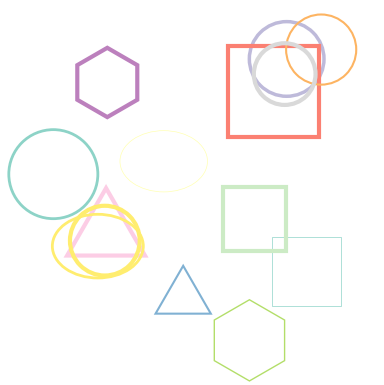[{"shape": "square", "thickness": 0.5, "radius": 0.45, "center": [0.797, 0.295]}, {"shape": "circle", "thickness": 2, "radius": 0.58, "center": [0.139, 0.548]}, {"shape": "oval", "thickness": 0.5, "radius": 0.57, "center": [0.425, 0.581]}, {"shape": "circle", "thickness": 2.5, "radius": 0.48, "center": [0.745, 0.847]}, {"shape": "square", "thickness": 3, "radius": 0.6, "center": [0.711, 0.763]}, {"shape": "triangle", "thickness": 1.5, "radius": 0.41, "center": [0.476, 0.227]}, {"shape": "circle", "thickness": 1.5, "radius": 0.46, "center": [0.834, 0.871]}, {"shape": "hexagon", "thickness": 1, "radius": 0.53, "center": [0.648, 0.116]}, {"shape": "triangle", "thickness": 3, "radius": 0.58, "center": [0.275, 0.395]}, {"shape": "circle", "thickness": 3, "radius": 0.4, "center": [0.739, 0.808]}, {"shape": "hexagon", "thickness": 3, "radius": 0.45, "center": [0.279, 0.786]}, {"shape": "square", "thickness": 3, "radius": 0.41, "center": [0.661, 0.432]}, {"shape": "circle", "thickness": 3, "radius": 0.45, "center": [0.272, 0.375]}, {"shape": "oval", "thickness": 2, "radius": 0.59, "center": [0.254, 0.361]}]